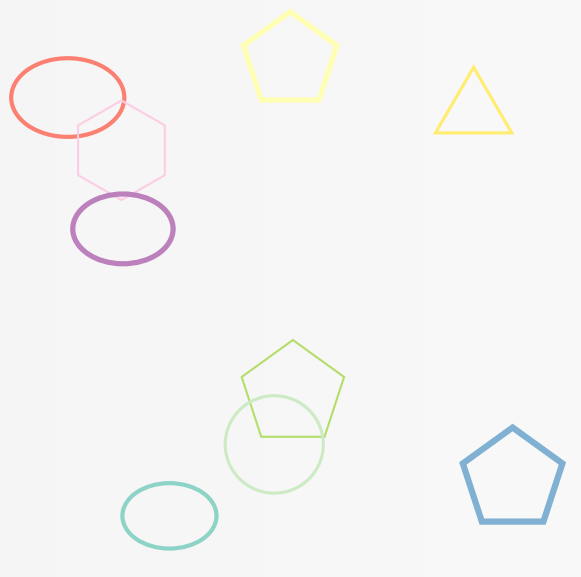[{"shape": "oval", "thickness": 2, "radius": 0.4, "center": [0.292, 0.106]}, {"shape": "pentagon", "thickness": 2.5, "radius": 0.42, "center": [0.499, 0.894]}, {"shape": "oval", "thickness": 2, "radius": 0.49, "center": [0.117, 0.83]}, {"shape": "pentagon", "thickness": 3, "radius": 0.45, "center": [0.882, 0.169]}, {"shape": "pentagon", "thickness": 1, "radius": 0.46, "center": [0.504, 0.318]}, {"shape": "hexagon", "thickness": 1, "radius": 0.43, "center": [0.209, 0.739]}, {"shape": "oval", "thickness": 2.5, "radius": 0.43, "center": [0.211, 0.603]}, {"shape": "circle", "thickness": 1.5, "radius": 0.42, "center": [0.472, 0.23]}, {"shape": "triangle", "thickness": 1.5, "radius": 0.38, "center": [0.815, 0.807]}]